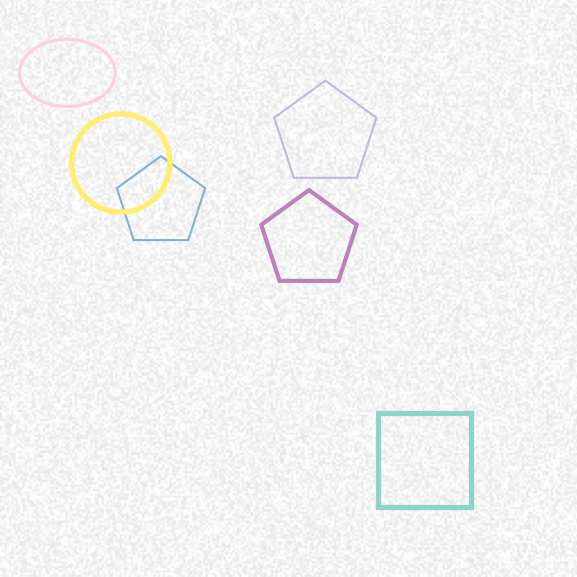[{"shape": "square", "thickness": 2.5, "radius": 0.41, "center": [0.735, 0.202]}, {"shape": "pentagon", "thickness": 1, "radius": 0.47, "center": [0.563, 0.767]}, {"shape": "pentagon", "thickness": 1, "radius": 0.4, "center": [0.279, 0.648]}, {"shape": "oval", "thickness": 1.5, "radius": 0.41, "center": [0.117, 0.873]}, {"shape": "pentagon", "thickness": 2, "radius": 0.43, "center": [0.535, 0.583]}, {"shape": "circle", "thickness": 2.5, "radius": 0.43, "center": [0.209, 0.717]}]